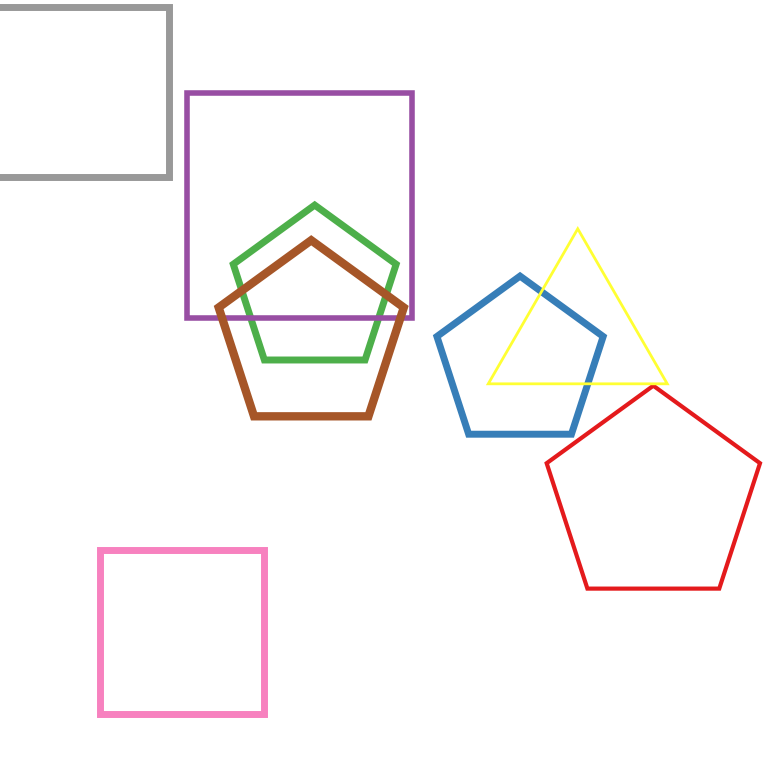[{"shape": "pentagon", "thickness": 1.5, "radius": 0.73, "center": [0.848, 0.353]}, {"shape": "pentagon", "thickness": 2.5, "radius": 0.57, "center": [0.675, 0.528]}, {"shape": "pentagon", "thickness": 2.5, "radius": 0.56, "center": [0.409, 0.622]}, {"shape": "square", "thickness": 2, "radius": 0.73, "center": [0.389, 0.733]}, {"shape": "triangle", "thickness": 1, "radius": 0.67, "center": [0.75, 0.569]}, {"shape": "pentagon", "thickness": 3, "radius": 0.63, "center": [0.404, 0.562]}, {"shape": "square", "thickness": 2.5, "radius": 0.53, "center": [0.236, 0.179]}, {"shape": "square", "thickness": 2.5, "radius": 0.55, "center": [0.108, 0.88]}]